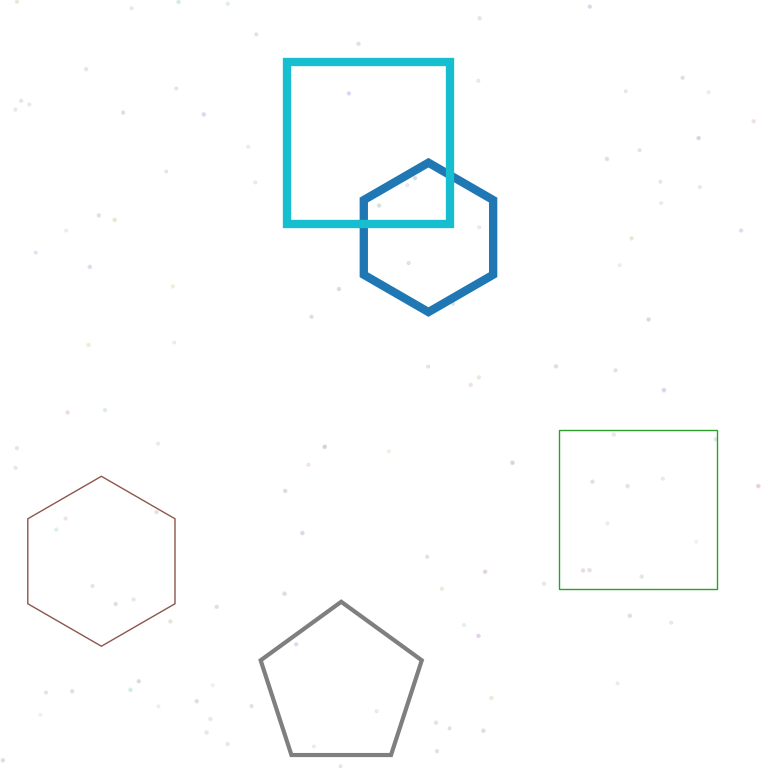[{"shape": "hexagon", "thickness": 3, "radius": 0.48, "center": [0.556, 0.692]}, {"shape": "square", "thickness": 0.5, "radius": 0.51, "center": [0.828, 0.338]}, {"shape": "hexagon", "thickness": 0.5, "radius": 0.55, "center": [0.132, 0.271]}, {"shape": "pentagon", "thickness": 1.5, "radius": 0.55, "center": [0.443, 0.108]}, {"shape": "square", "thickness": 3, "radius": 0.53, "center": [0.478, 0.814]}]